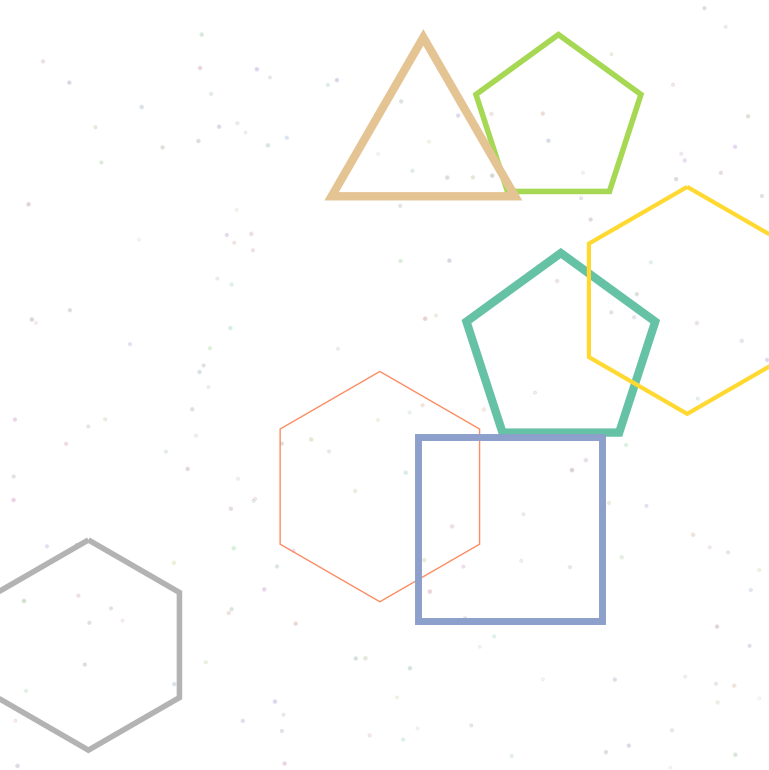[{"shape": "pentagon", "thickness": 3, "radius": 0.64, "center": [0.728, 0.542]}, {"shape": "hexagon", "thickness": 0.5, "radius": 0.75, "center": [0.493, 0.368]}, {"shape": "square", "thickness": 2.5, "radius": 0.6, "center": [0.662, 0.313]}, {"shape": "pentagon", "thickness": 2, "radius": 0.56, "center": [0.725, 0.842]}, {"shape": "hexagon", "thickness": 1.5, "radius": 0.74, "center": [0.892, 0.61]}, {"shape": "triangle", "thickness": 3, "radius": 0.69, "center": [0.55, 0.814]}, {"shape": "hexagon", "thickness": 2, "radius": 0.68, "center": [0.115, 0.162]}]